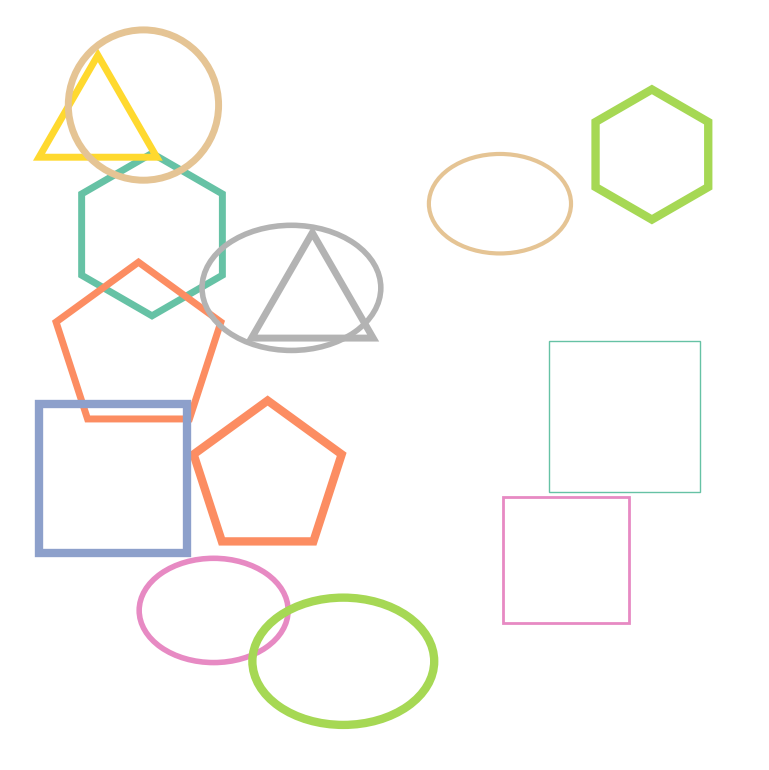[{"shape": "hexagon", "thickness": 2.5, "radius": 0.53, "center": [0.197, 0.695]}, {"shape": "square", "thickness": 0.5, "radius": 0.49, "center": [0.811, 0.459]}, {"shape": "pentagon", "thickness": 2.5, "radius": 0.56, "center": [0.18, 0.547]}, {"shape": "pentagon", "thickness": 3, "radius": 0.51, "center": [0.348, 0.379]}, {"shape": "square", "thickness": 3, "radius": 0.48, "center": [0.147, 0.379]}, {"shape": "oval", "thickness": 2, "radius": 0.48, "center": [0.277, 0.207]}, {"shape": "square", "thickness": 1, "radius": 0.41, "center": [0.735, 0.272]}, {"shape": "oval", "thickness": 3, "radius": 0.59, "center": [0.446, 0.141]}, {"shape": "hexagon", "thickness": 3, "radius": 0.42, "center": [0.847, 0.799]}, {"shape": "triangle", "thickness": 2.5, "radius": 0.44, "center": [0.127, 0.84]}, {"shape": "oval", "thickness": 1.5, "radius": 0.46, "center": [0.649, 0.735]}, {"shape": "circle", "thickness": 2.5, "radius": 0.49, "center": [0.186, 0.864]}, {"shape": "oval", "thickness": 2, "radius": 0.58, "center": [0.378, 0.626]}, {"shape": "triangle", "thickness": 2.5, "radius": 0.46, "center": [0.406, 0.607]}]